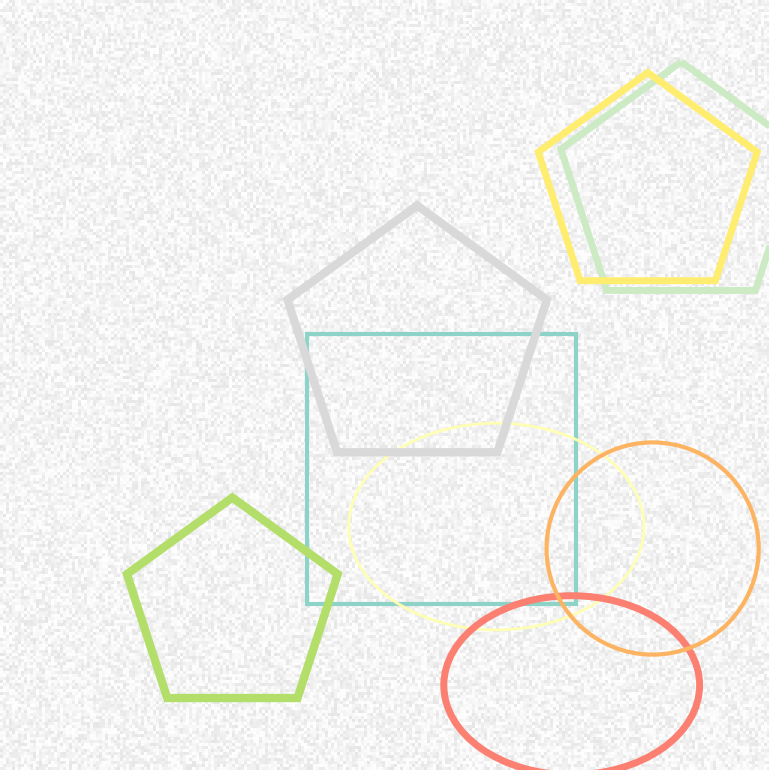[{"shape": "square", "thickness": 1.5, "radius": 0.87, "center": [0.573, 0.391]}, {"shape": "oval", "thickness": 1, "radius": 0.96, "center": [0.645, 0.316]}, {"shape": "oval", "thickness": 2.5, "radius": 0.83, "center": [0.742, 0.11]}, {"shape": "circle", "thickness": 1.5, "radius": 0.69, "center": [0.848, 0.288]}, {"shape": "pentagon", "thickness": 3, "radius": 0.72, "center": [0.302, 0.21]}, {"shape": "pentagon", "thickness": 3, "radius": 0.89, "center": [0.542, 0.556]}, {"shape": "pentagon", "thickness": 2.5, "radius": 0.82, "center": [0.885, 0.756]}, {"shape": "pentagon", "thickness": 2.5, "radius": 0.75, "center": [0.841, 0.756]}]